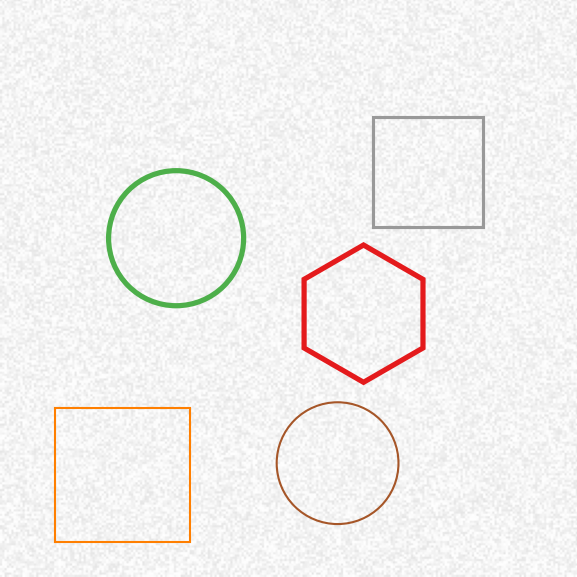[{"shape": "hexagon", "thickness": 2.5, "radius": 0.59, "center": [0.629, 0.456]}, {"shape": "circle", "thickness": 2.5, "radius": 0.58, "center": [0.305, 0.587]}, {"shape": "square", "thickness": 1, "radius": 0.58, "center": [0.212, 0.176]}, {"shape": "circle", "thickness": 1, "radius": 0.53, "center": [0.585, 0.197]}, {"shape": "square", "thickness": 1.5, "radius": 0.47, "center": [0.741, 0.701]}]